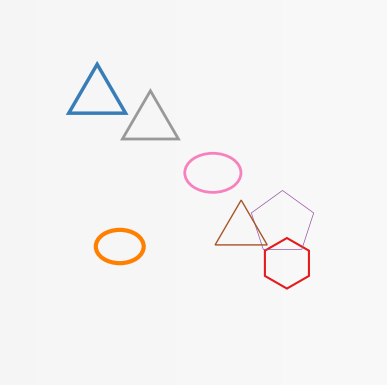[{"shape": "hexagon", "thickness": 1.5, "radius": 0.33, "center": [0.74, 0.316]}, {"shape": "triangle", "thickness": 2.5, "radius": 0.42, "center": [0.251, 0.748]}, {"shape": "pentagon", "thickness": 0.5, "radius": 0.42, "center": [0.729, 0.421]}, {"shape": "oval", "thickness": 3, "radius": 0.31, "center": [0.309, 0.36]}, {"shape": "triangle", "thickness": 1, "radius": 0.39, "center": [0.622, 0.403]}, {"shape": "oval", "thickness": 2, "radius": 0.36, "center": [0.549, 0.551]}, {"shape": "triangle", "thickness": 2, "radius": 0.42, "center": [0.388, 0.681]}]